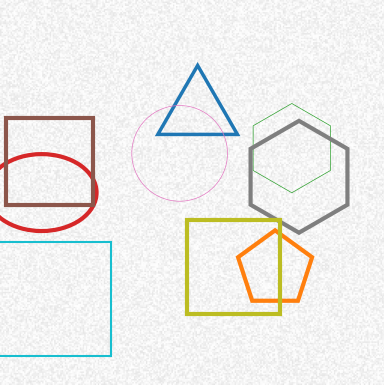[{"shape": "triangle", "thickness": 2.5, "radius": 0.6, "center": [0.513, 0.711]}, {"shape": "pentagon", "thickness": 3, "radius": 0.51, "center": [0.714, 0.301]}, {"shape": "hexagon", "thickness": 0.5, "radius": 0.58, "center": [0.758, 0.615]}, {"shape": "oval", "thickness": 3, "radius": 0.71, "center": [0.108, 0.5]}, {"shape": "square", "thickness": 3, "radius": 0.56, "center": [0.128, 0.579]}, {"shape": "circle", "thickness": 0.5, "radius": 0.62, "center": [0.467, 0.602]}, {"shape": "hexagon", "thickness": 3, "radius": 0.73, "center": [0.777, 0.541]}, {"shape": "square", "thickness": 3, "radius": 0.6, "center": [0.607, 0.306]}, {"shape": "square", "thickness": 1.5, "radius": 0.74, "center": [0.14, 0.224]}]